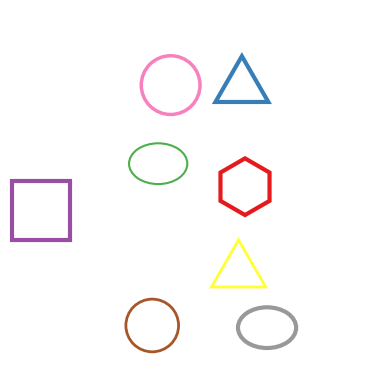[{"shape": "hexagon", "thickness": 3, "radius": 0.37, "center": [0.636, 0.515]}, {"shape": "triangle", "thickness": 3, "radius": 0.4, "center": [0.628, 0.775]}, {"shape": "oval", "thickness": 1.5, "radius": 0.38, "center": [0.411, 0.575]}, {"shape": "square", "thickness": 3, "radius": 0.38, "center": [0.106, 0.453]}, {"shape": "triangle", "thickness": 2, "radius": 0.41, "center": [0.62, 0.295]}, {"shape": "circle", "thickness": 2, "radius": 0.34, "center": [0.395, 0.155]}, {"shape": "circle", "thickness": 2.5, "radius": 0.38, "center": [0.443, 0.779]}, {"shape": "oval", "thickness": 3, "radius": 0.38, "center": [0.694, 0.149]}]